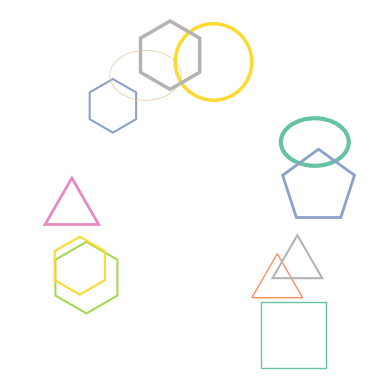[{"shape": "square", "thickness": 1, "radius": 0.43, "center": [0.762, 0.129]}, {"shape": "oval", "thickness": 3, "radius": 0.44, "center": [0.818, 0.631]}, {"shape": "triangle", "thickness": 1, "radius": 0.38, "center": [0.72, 0.265]}, {"shape": "pentagon", "thickness": 2, "radius": 0.49, "center": [0.827, 0.514]}, {"shape": "hexagon", "thickness": 1.5, "radius": 0.35, "center": [0.293, 0.725]}, {"shape": "triangle", "thickness": 2, "radius": 0.4, "center": [0.187, 0.457]}, {"shape": "hexagon", "thickness": 1.5, "radius": 0.46, "center": [0.224, 0.279]}, {"shape": "circle", "thickness": 2.5, "radius": 0.5, "center": [0.555, 0.839]}, {"shape": "hexagon", "thickness": 1.5, "radius": 0.38, "center": [0.207, 0.31]}, {"shape": "oval", "thickness": 0.5, "radius": 0.46, "center": [0.378, 0.804]}, {"shape": "hexagon", "thickness": 2.5, "radius": 0.44, "center": [0.442, 0.857]}, {"shape": "triangle", "thickness": 1.5, "radius": 0.37, "center": [0.772, 0.315]}]